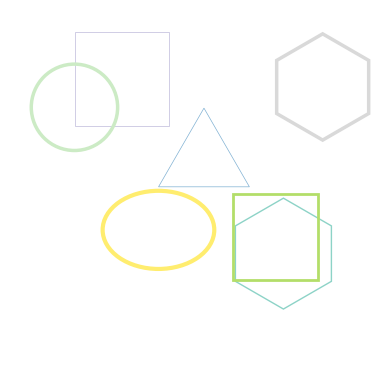[{"shape": "hexagon", "thickness": 1, "radius": 0.72, "center": [0.736, 0.341]}, {"shape": "square", "thickness": 0.5, "radius": 0.61, "center": [0.318, 0.795]}, {"shape": "triangle", "thickness": 0.5, "radius": 0.68, "center": [0.53, 0.583]}, {"shape": "square", "thickness": 2, "radius": 0.56, "center": [0.715, 0.385]}, {"shape": "hexagon", "thickness": 2.5, "radius": 0.69, "center": [0.838, 0.774]}, {"shape": "circle", "thickness": 2.5, "radius": 0.56, "center": [0.193, 0.721]}, {"shape": "oval", "thickness": 3, "radius": 0.72, "center": [0.412, 0.403]}]